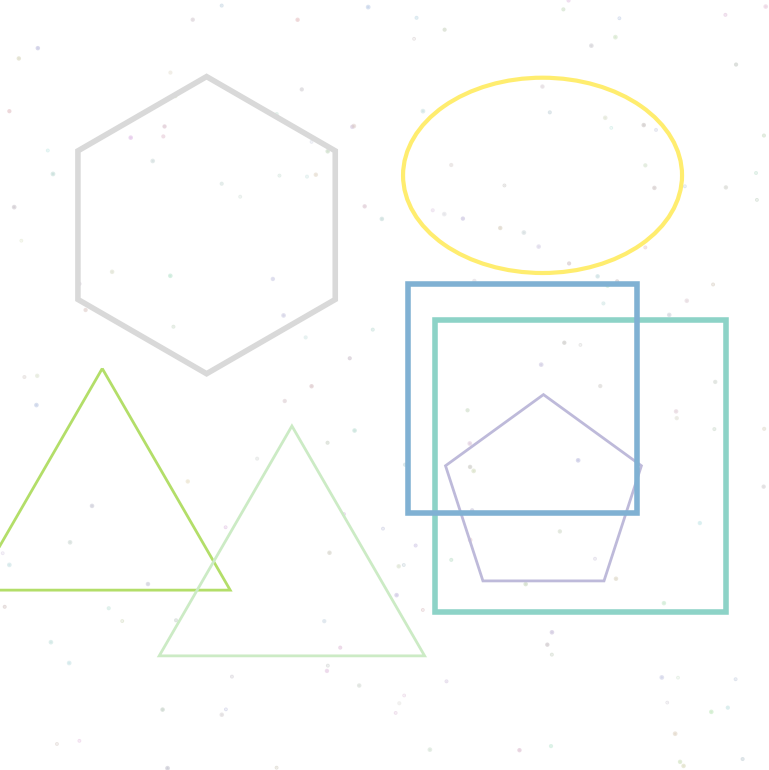[{"shape": "square", "thickness": 2, "radius": 0.95, "center": [0.754, 0.395]}, {"shape": "pentagon", "thickness": 1, "radius": 0.67, "center": [0.706, 0.354]}, {"shape": "square", "thickness": 2, "radius": 0.74, "center": [0.678, 0.482]}, {"shape": "triangle", "thickness": 1, "radius": 0.96, "center": [0.133, 0.33]}, {"shape": "hexagon", "thickness": 2, "radius": 0.96, "center": [0.268, 0.708]}, {"shape": "triangle", "thickness": 1, "radius": 1.0, "center": [0.379, 0.248]}, {"shape": "oval", "thickness": 1.5, "radius": 0.91, "center": [0.705, 0.772]}]